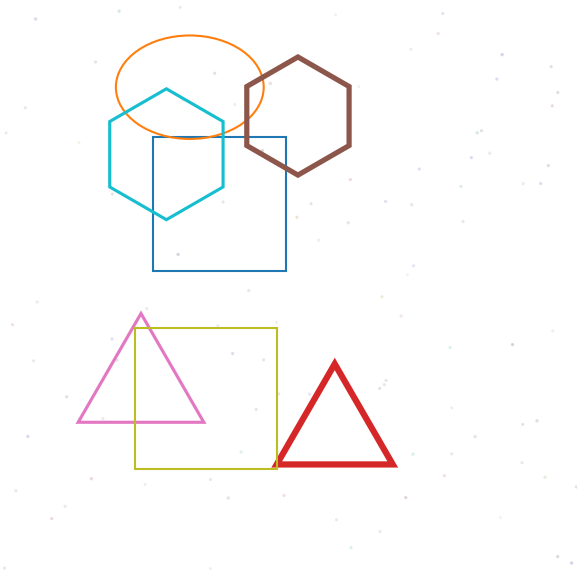[{"shape": "square", "thickness": 1, "radius": 0.58, "center": [0.38, 0.646]}, {"shape": "oval", "thickness": 1, "radius": 0.64, "center": [0.329, 0.848]}, {"shape": "triangle", "thickness": 3, "radius": 0.58, "center": [0.58, 0.253]}, {"shape": "hexagon", "thickness": 2.5, "radius": 0.51, "center": [0.516, 0.798]}, {"shape": "triangle", "thickness": 1.5, "radius": 0.63, "center": [0.244, 0.331]}, {"shape": "square", "thickness": 1, "radius": 0.61, "center": [0.357, 0.31]}, {"shape": "hexagon", "thickness": 1.5, "radius": 0.57, "center": [0.288, 0.732]}]